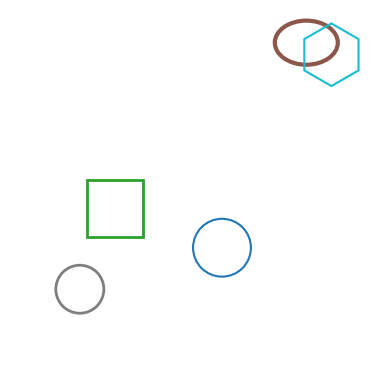[{"shape": "circle", "thickness": 1.5, "radius": 0.38, "center": [0.577, 0.357]}, {"shape": "square", "thickness": 2, "radius": 0.37, "center": [0.299, 0.458]}, {"shape": "oval", "thickness": 3, "radius": 0.41, "center": [0.796, 0.889]}, {"shape": "circle", "thickness": 2, "radius": 0.31, "center": [0.207, 0.249]}, {"shape": "hexagon", "thickness": 1.5, "radius": 0.41, "center": [0.861, 0.858]}]